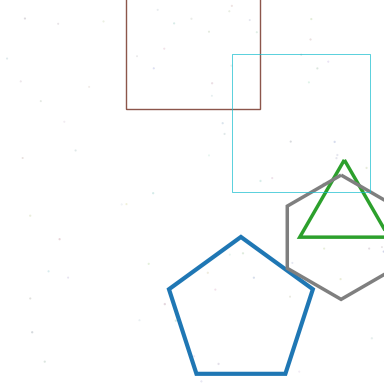[{"shape": "pentagon", "thickness": 3, "radius": 0.98, "center": [0.626, 0.188]}, {"shape": "triangle", "thickness": 2.5, "radius": 0.67, "center": [0.894, 0.451]}, {"shape": "square", "thickness": 1, "radius": 0.87, "center": [0.501, 0.891]}, {"shape": "hexagon", "thickness": 2.5, "radius": 0.81, "center": [0.886, 0.384]}, {"shape": "square", "thickness": 0.5, "radius": 0.9, "center": [0.782, 0.681]}]